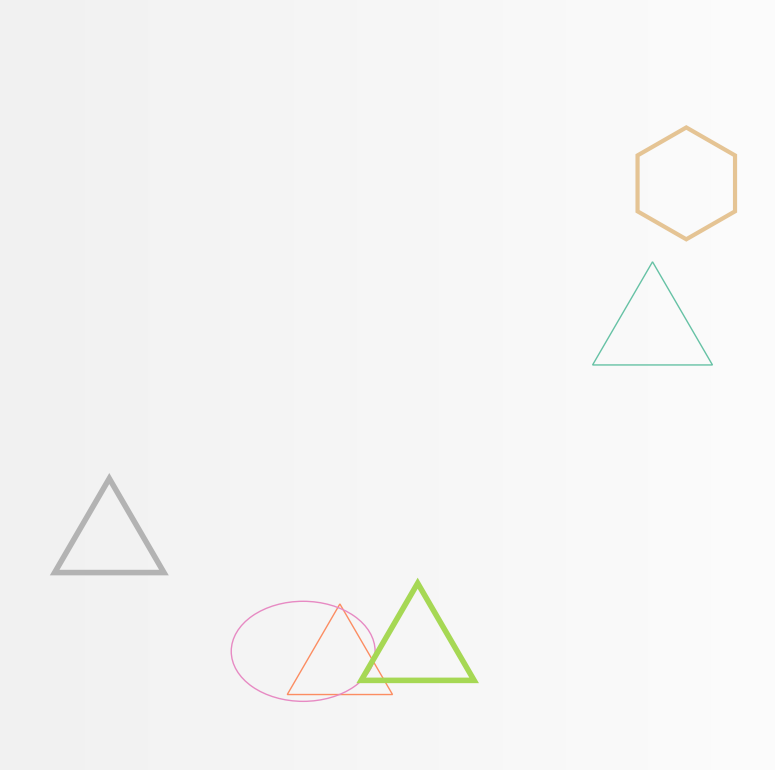[{"shape": "triangle", "thickness": 0.5, "radius": 0.45, "center": [0.842, 0.571]}, {"shape": "triangle", "thickness": 0.5, "radius": 0.39, "center": [0.439, 0.137]}, {"shape": "oval", "thickness": 0.5, "radius": 0.46, "center": [0.391, 0.154]}, {"shape": "triangle", "thickness": 2, "radius": 0.42, "center": [0.539, 0.158]}, {"shape": "hexagon", "thickness": 1.5, "radius": 0.36, "center": [0.886, 0.762]}, {"shape": "triangle", "thickness": 2, "radius": 0.41, "center": [0.141, 0.297]}]